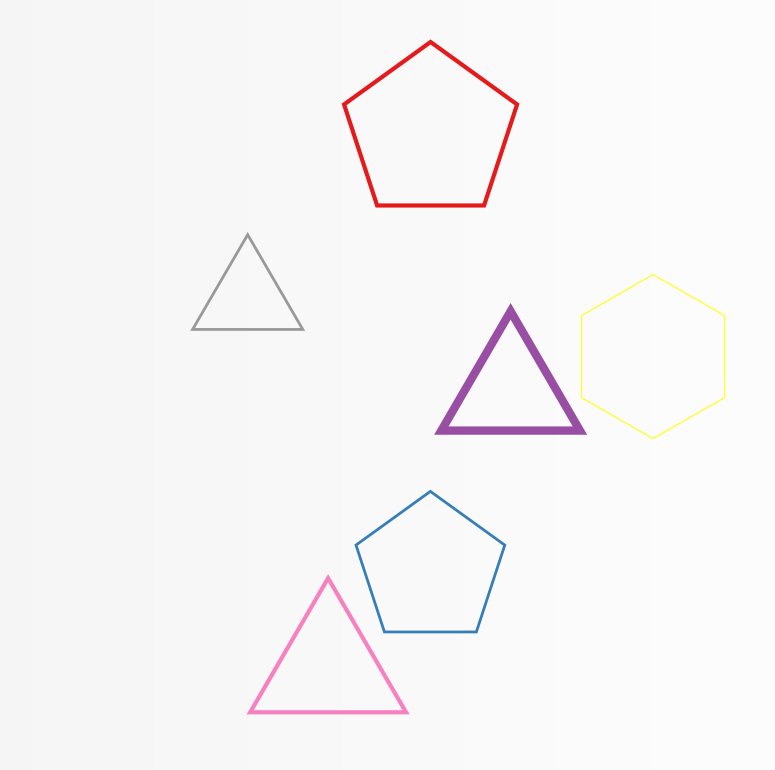[{"shape": "pentagon", "thickness": 1.5, "radius": 0.59, "center": [0.556, 0.828]}, {"shape": "pentagon", "thickness": 1, "radius": 0.5, "center": [0.555, 0.261]}, {"shape": "triangle", "thickness": 3, "radius": 0.52, "center": [0.659, 0.492]}, {"shape": "hexagon", "thickness": 0.5, "radius": 0.53, "center": [0.843, 0.537]}, {"shape": "triangle", "thickness": 1.5, "radius": 0.58, "center": [0.423, 0.133]}, {"shape": "triangle", "thickness": 1, "radius": 0.41, "center": [0.32, 0.613]}]